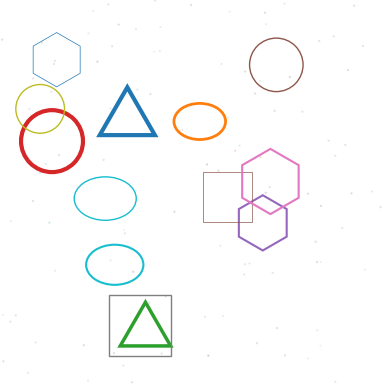[{"shape": "triangle", "thickness": 3, "radius": 0.41, "center": [0.331, 0.69]}, {"shape": "hexagon", "thickness": 0.5, "radius": 0.35, "center": [0.147, 0.845]}, {"shape": "oval", "thickness": 2, "radius": 0.34, "center": [0.519, 0.685]}, {"shape": "triangle", "thickness": 2.5, "radius": 0.38, "center": [0.378, 0.139]}, {"shape": "circle", "thickness": 3, "radius": 0.4, "center": [0.135, 0.633]}, {"shape": "hexagon", "thickness": 1.5, "radius": 0.36, "center": [0.683, 0.421]}, {"shape": "circle", "thickness": 1, "radius": 0.35, "center": [0.718, 0.832]}, {"shape": "square", "thickness": 0.5, "radius": 0.32, "center": [0.591, 0.488]}, {"shape": "hexagon", "thickness": 1.5, "radius": 0.42, "center": [0.702, 0.529]}, {"shape": "square", "thickness": 1, "radius": 0.4, "center": [0.364, 0.154]}, {"shape": "circle", "thickness": 1, "radius": 0.32, "center": [0.104, 0.717]}, {"shape": "oval", "thickness": 1, "radius": 0.4, "center": [0.273, 0.484]}, {"shape": "oval", "thickness": 1.5, "radius": 0.37, "center": [0.298, 0.312]}]